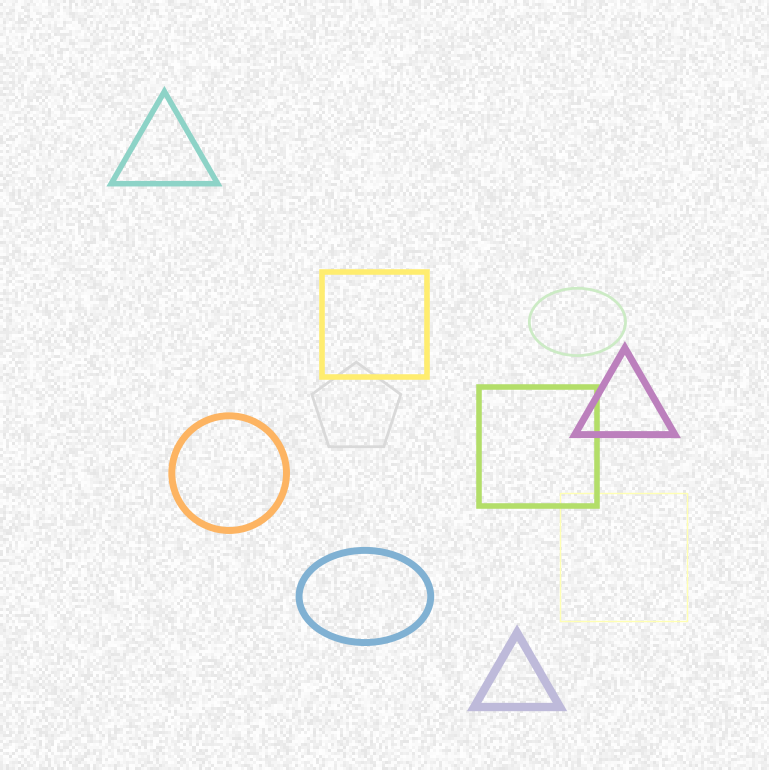[{"shape": "triangle", "thickness": 2, "radius": 0.4, "center": [0.214, 0.801]}, {"shape": "square", "thickness": 0.5, "radius": 0.41, "center": [0.809, 0.277]}, {"shape": "triangle", "thickness": 3, "radius": 0.32, "center": [0.671, 0.114]}, {"shape": "oval", "thickness": 2.5, "radius": 0.43, "center": [0.474, 0.225]}, {"shape": "circle", "thickness": 2.5, "radius": 0.37, "center": [0.298, 0.386]}, {"shape": "square", "thickness": 2, "radius": 0.39, "center": [0.699, 0.42]}, {"shape": "pentagon", "thickness": 1, "radius": 0.3, "center": [0.463, 0.469]}, {"shape": "triangle", "thickness": 2.5, "radius": 0.37, "center": [0.812, 0.473]}, {"shape": "oval", "thickness": 1, "radius": 0.31, "center": [0.75, 0.582]}, {"shape": "square", "thickness": 2, "radius": 0.34, "center": [0.486, 0.579]}]